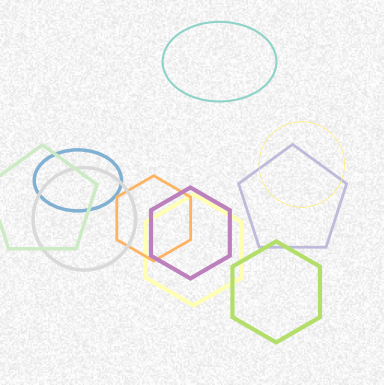[{"shape": "oval", "thickness": 1.5, "radius": 0.74, "center": [0.57, 0.84]}, {"shape": "hexagon", "thickness": 3, "radius": 0.72, "center": [0.503, 0.351]}, {"shape": "pentagon", "thickness": 2, "radius": 0.74, "center": [0.76, 0.477]}, {"shape": "oval", "thickness": 2.5, "radius": 0.57, "center": [0.202, 0.532]}, {"shape": "hexagon", "thickness": 2, "radius": 0.55, "center": [0.399, 0.433]}, {"shape": "hexagon", "thickness": 3, "radius": 0.66, "center": [0.717, 0.242]}, {"shape": "circle", "thickness": 2.5, "radius": 0.67, "center": [0.219, 0.432]}, {"shape": "hexagon", "thickness": 3, "radius": 0.59, "center": [0.495, 0.395]}, {"shape": "pentagon", "thickness": 2.5, "radius": 0.75, "center": [0.11, 0.475]}, {"shape": "circle", "thickness": 0.5, "radius": 0.56, "center": [0.784, 0.573]}]